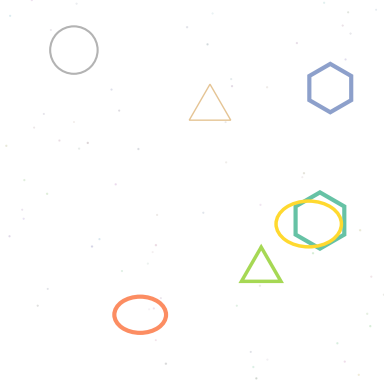[{"shape": "hexagon", "thickness": 3, "radius": 0.37, "center": [0.831, 0.427]}, {"shape": "oval", "thickness": 3, "radius": 0.34, "center": [0.364, 0.182]}, {"shape": "hexagon", "thickness": 3, "radius": 0.31, "center": [0.858, 0.771]}, {"shape": "triangle", "thickness": 2.5, "radius": 0.3, "center": [0.678, 0.299]}, {"shape": "oval", "thickness": 2.5, "radius": 0.42, "center": [0.802, 0.418]}, {"shape": "triangle", "thickness": 1, "radius": 0.31, "center": [0.545, 0.719]}, {"shape": "circle", "thickness": 1.5, "radius": 0.31, "center": [0.192, 0.87]}]